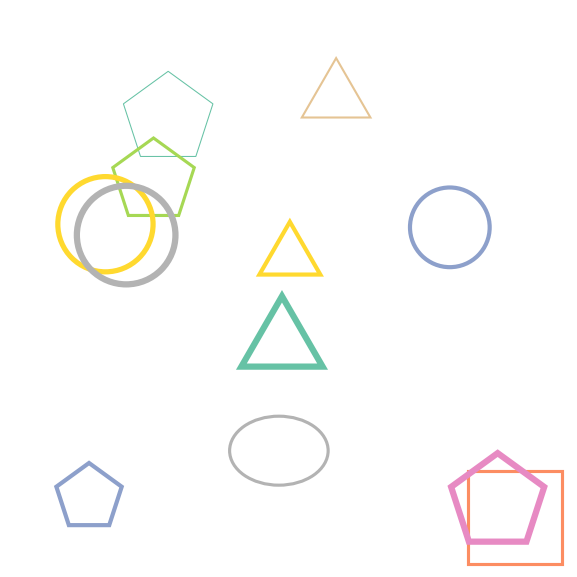[{"shape": "pentagon", "thickness": 0.5, "radius": 0.41, "center": [0.291, 0.794]}, {"shape": "triangle", "thickness": 3, "radius": 0.41, "center": [0.488, 0.405]}, {"shape": "square", "thickness": 1.5, "radius": 0.4, "center": [0.892, 0.103]}, {"shape": "circle", "thickness": 2, "radius": 0.34, "center": [0.779, 0.606]}, {"shape": "pentagon", "thickness": 2, "radius": 0.3, "center": [0.154, 0.138]}, {"shape": "pentagon", "thickness": 3, "radius": 0.42, "center": [0.862, 0.13]}, {"shape": "pentagon", "thickness": 1.5, "radius": 0.37, "center": [0.266, 0.686]}, {"shape": "triangle", "thickness": 2, "radius": 0.3, "center": [0.502, 0.554]}, {"shape": "circle", "thickness": 2.5, "radius": 0.41, "center": [0.183, 0.611]}, {"shape": "triangle", "thickness": 1, "radius": 0.34, "center": [0.582, 0.83]}, {"shape": "oval", "thickness": 1.5, "radius": 0.43, "center": [0.483, 0.219]}, {"shape": "circle", "thickness": 3, "radius": 0.43, "center": [0.218, 0.592]}]